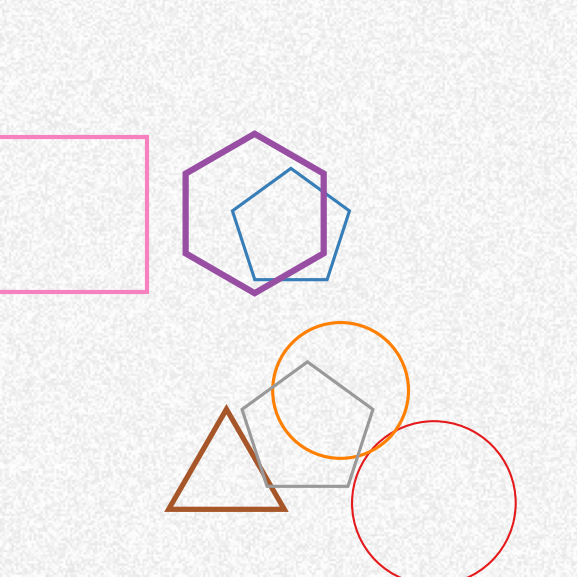[{"shape": "circle", "thickness": 1, "radius": 0.71, "center": [0.751, 0.128]}, {"shape": "pentagon", "thickness": 1.5, "radius": 0.53, "center": [0.504, 0.601]}, {"shape": "hexagon", "thickness": 3, "radius": 0.69, "center": [0.441, 0.629]}, {"shape": "circle", "thickness": 1.5, "radius": 0.59, "center": [0.59, 0.323]}, {"shape": "triangle", "thickness": 2.5, "radius": 0.58, "center": [0.392, 0.175]}, {"shape": "square", "thickness": 2, "radius": 0.67, "center": [0.12, 0.628]}, {"shape": "pentagon", "thickness": 1.5, "radius": 0.6, "center": [0.532, 0.253]}]